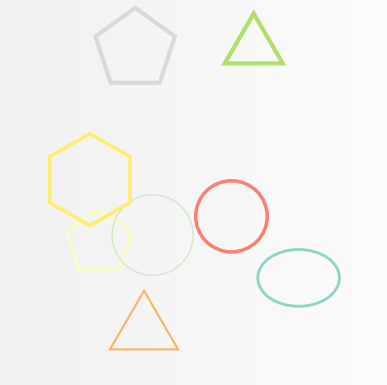[{"shape": "oval", "thickness": 2, "radius": 0.53, "center": [0.771, 0.278]}, {"shape": "pentagon", "thickness": 1.5, "radius": 0.44, "center": [0.256, 0.371]}, {"shape": "circle", "thickness": 2.5, "radius": 0.46, "center": [0.597, 0.438]}, {"shape": "triangle", "thickness": 1.5, "radius": 0.51, "center": [0.372, 0.143]}, {"shape": "triangle", "thickness": 3, "radius": 0.43, "center": [0.655, 0.879]}, {"shape": "pentagon", "thickness": 3, "radius": 0.54, "center": [0.349, 0.872]}, {"shape": "circle", "thickness": 1, "radius": 0.52, "center": [0.394, 0.389]}, {"shape": "hexagon", "thickness": 2.5, "radius": 0.6, "center": [0.232, 0.534]}]